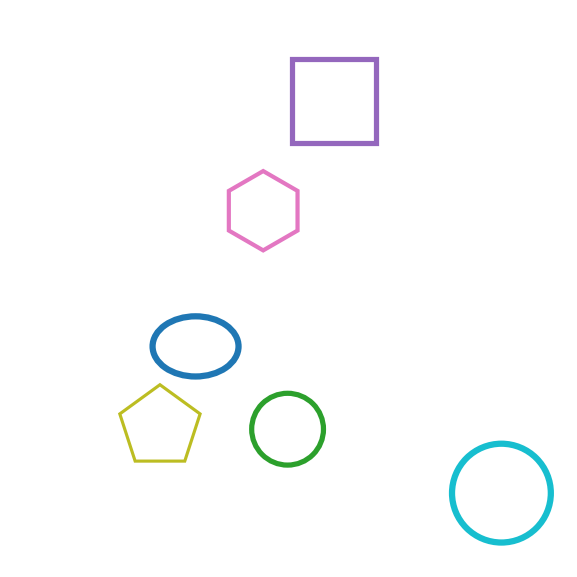[{"shape": "oval", "thickness": 3, "radius": 0.37, "center": [0.339, 0.399]}, {"shape": "circle", "thickness": 2.5, "radius": 0.31, "center": [0.498, 0.256]}, {"shape": "square", "thickness": 2.5, "radius": 0.36, "center": [0.579, 0.825]}, {"shape": "hexagon", "thickness": 2, "radius": 0.34, "center": [0.456, 0.634]}, {"shape": "pentagon", "thickness": 1.5, "radius": 0.37, "center": [0.277, 0.26]}, {"shape": "circle", "thickness": 3, "radius": 0.43, "center": [0.868, 0.145]}]